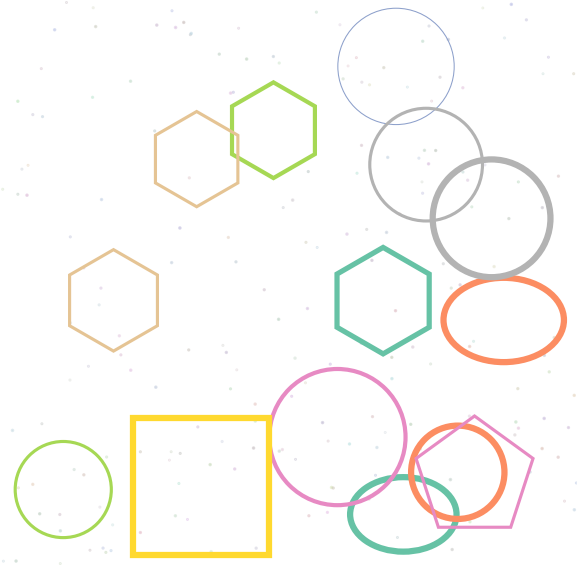[{"shape": "hexagon", "thickness": 2.5, "radius": 0.46, "center": [0.663, 0.479]}, {"shape": "oval", "thickness": 3, "radius": 0.46, "center": [0.698, 0.108]}, {"shape": "oval", "thickness": 3, "radius": 0.52, "center": [0.872, 0.445]}, {"shape": "circle", "thickness": 3, "radius": 0.4, "center": [0.793, 0.181]}, {"shape": "circle", "thickness": 0.5, "radius": 0.5, "center": [0.686, 0.884]}, {"shape": "pentagon", "thickness": 1.5, "radius": 0.53, "center": [0.822, 0.172]}, {"shape": "circle", "thickness": 2, "radius": 0.59, "center": [0.584, 0.242]}, {"shape": "hexagon", "thickness": 2, "radius": 0.41, "center": [0.474, 0.774]}, {"shape": "circle", "thickness": 1.5, "radius": 0.42, "center": [0.11, 0.151]}, {"shape": "square", "thickness": 3, "radius": 0.59, "center": [0.348, 0.156]}, {"shape": "hexagon", "thickness": 1.5, "radius": 0.41, "center": [0.341, 0.724]}, {"shape": "hexagon", "thickness": 1.5, "radius": 0.44, "center": [0.197, 0.479]}, {"shape": "circle", "thickness": 3, "radius": 0.51, "center": [0.851, 0.621]}, {"shape": "circle", "thickness": 1.5, "radius": 0.49, "center": [0.738, 0.714]}]